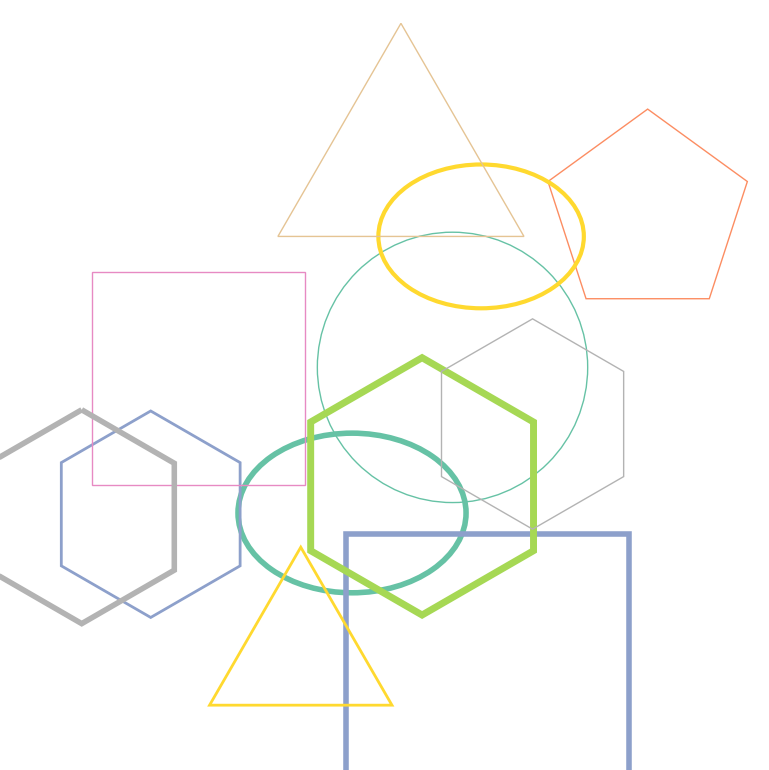[{"shape": "circle", "thickness": 0.5, "radius": 0.88, "center": [0.588, 0.523]}, {"shape": "oval", "thickness": 2, "radius": 0.74, "center": [0.457, 0.334]}, {"shape": "pentagon", "thickness": 0.5, "radius": 0.68, "center": [0.841, 0.722]}, {"shape": "square", "thickness": 2, "radius": 0.92, "center": [0.633, 0.122]}, {"shape": "hexagon", "thickness": 1, "radius": 0.67, "center": [0.196, 0.332]}, {"shape": "square", "thickness": 0.5, "radius": 0.69, "center": [0.257, 0.508]}, {"shape": "hexagon", "thickness": 2.5, "radius": 0.84, "center": [0.548, 0.368]}, {"shape": "oval", "thickness": 1.5, "radius": 0.67, "center": [0.625, 0.693]}, {"shape": "triangle", "thickness": 1, "radius": 0.68, "center": [0.391, 0.153]}, {"shape": "triangle", "thickness": 0.5, "radius": 0.92, "center": [0.521, 0.785]}, {"shape": "hexagon", "thickness": 2, "radius": 0.69, "center": [0.106, 0.329]}, {"shape": "hexagon", "thickness": 0.5, "radius": 0.68, "center": [0.692, 0.449]}]